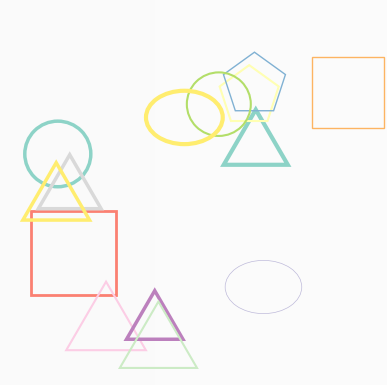[{"shape": "circle", "thickness": 2.5, "radius": 0.43, "center": [0.149, 0.6]}, {"shape": "triangle", "thickness": 3, "radius": 0.48, "center": [0.66, 0.62]}, {"shape": "pentagon", "thickness": 1.5, "radius": 0.4, "center": [0.643, 0.751]}, {"shape": "oval", "thickness": 0.5, "radius": 0.49, "center": [0.68, 0.255]}, {"shape": "square", "thickness": 2, "radius": 0.55, "center": [0.19, 0.342]}, {"shape": "pentagon", "thickness": 1, "radius": 0.42, "center": [0.657, 0.78]}, {"shape": "square", "thickness": 1, "radius": 0.46, "center": [0.898, 0.76]}, {"shape": "circle", "thickness": 1.5, "radius": 0.41, "center": [0.565, 0.729]}, {"shape": "triangle", "thickness": 1.5, "radius": 0.59, "center": [0.274, 0.15]}, {"shape": "triangle", "thickness": 2.5, "radius": 0.47, "center": [0.18, 0.505]}, {"shape": "triangle", "thickness": 2.5, "radius": 0.42, "center": [0.399, 0.161]}, {"shape": "triangle", "thickness": 1.5, "radius": 0.57, "center": [0.409, 0.102]}, {"shape": "oval", "thickness": 3, "radius": 0.5, "center": [0.476, 0.695]}, {"shape": "triangle", "thickness": 2.5, "radius": 0.5, "center": [0.145, 0.478]}]